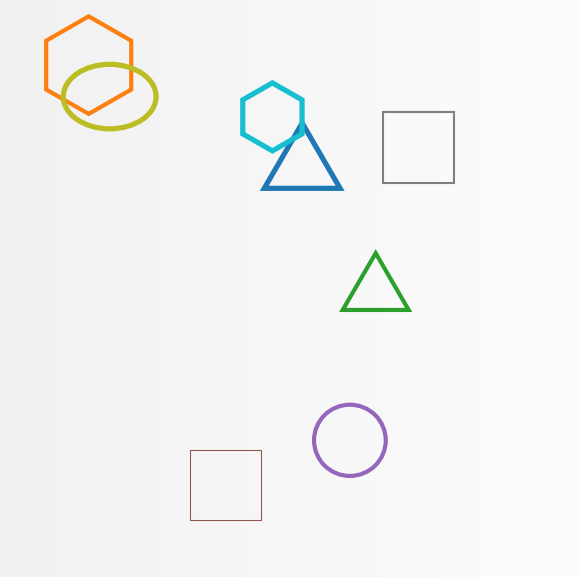[{"shape": "triangle", "thickness": 2.5, "radius": 0.38, "center": [0.52, 0.711]}, {"shape": "hexagon", "thickness": 2, "radius": 0.42, "center": [0.153, 0.886]}, {"shape": "triangle", "thickness": 2, "radius": 0.33, "center": [0.646, 0.495]}, {"shape": "circle", "thickness": 2, "radius": 0.31, "center": [0.602, 0.237]}, {"shape": "square", "thickness": 0.5, "radius": 0.31, "center": [0.387, 0.159]}, {"shape": "square", "thickness": 1, "radius": 0.31, "center": [0.72, 0.744]}, {"shape": "oval", "thickness": 2.5, "radius": 0.4, "center": [0.189, 0.832]}, {"shape": "hexagon", "thickness": 2.5, "radius": 0.29, "center": [0.469, 0.797]}]